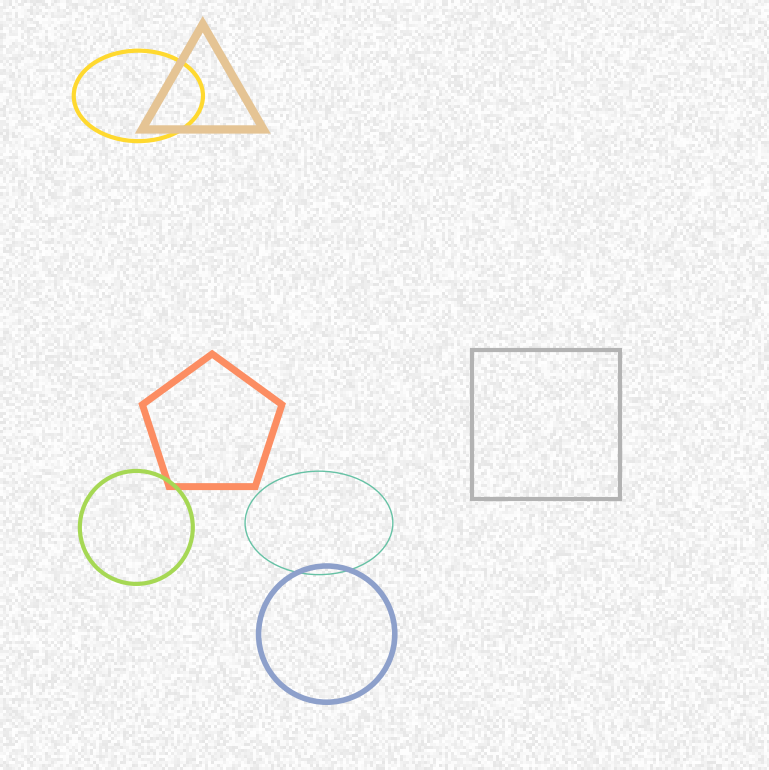[{"shape": "oval", "thickness": 0.5, "radius": 0.48, "center": [0.414, 0.321]}, {"shape": "pentagon", "thickness": 2.5, "radius": 0.48, "center": [0.276, 0.445]}, {"shape": "circle", "thickness": 2, "radius": 0.44, "center": [0.424, 0.176]}, {"shape": "circle", "thickness": 1.5, "radius": 0.37, "center": [0.177, 0.315]}, {"shape": "oval", "thickness": 1.5, "radius": 0.42, "center": [0.18, 0.875]}, {"shape": "triangle", "thickness": 3, "radius": 0.46, "center": [0.263, 0.877]}, {"shape": "square", "thickness": 1.5, "radius": 0.48, "center": [0.709, 0.449]}]